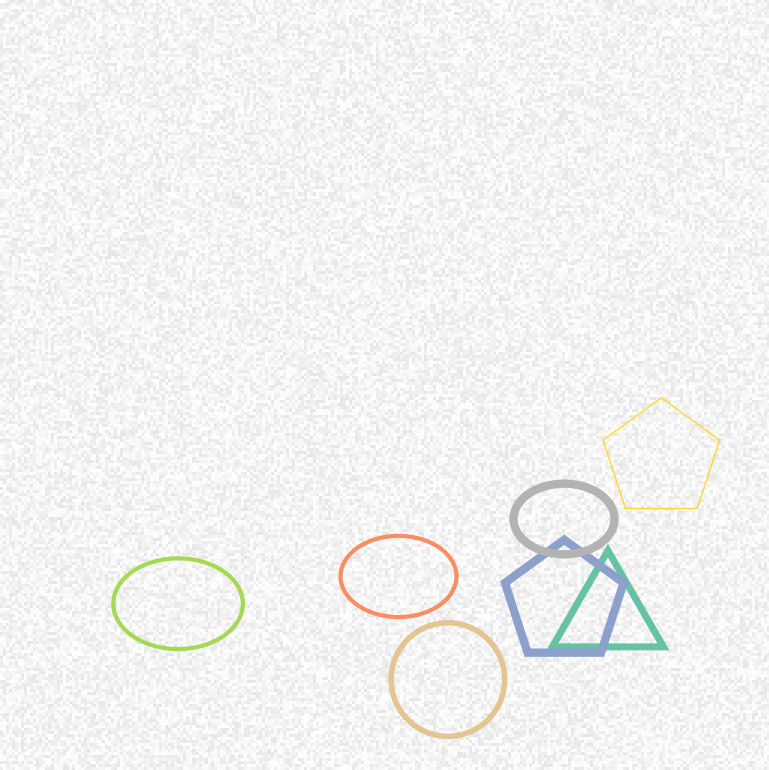[{"shape": "triangle", "thickness": 2.5, "radius": 0.42, "center": [0.789, 0.202]}, {"shape": "oval", "thickness": 1.5, "radius": 0.38, "center": [0.518, 0.251]}, {"shape": "pentagon", "thickness": 3, "radius": 0.41, "center": [0.733, 0.218]}, {"shape": "oval", "thickness": 1.5, "radius": 0.42, "center": [0.231, 0.216]}, {"shape": "pentagon", "thickness": 0.5, "radius": 0.4, "center": [0.859, 0.404]}, {"shape": "circle", "thickness": 2, "radius": 0.37, "center": [0.582, 0.117]}, {"shape": "oval", "thickness": 3, "radius": 0.33, "center": [0.732, 0.326]}]